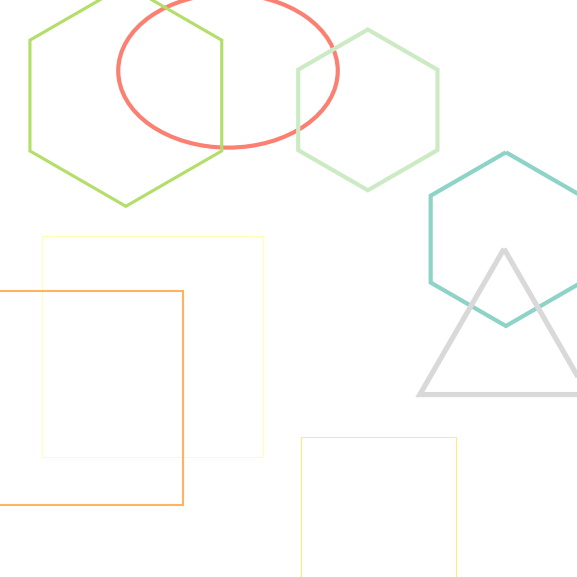[{"shape": "hexagon", "thickness": 2, "radius": 0.75, "center": [0.876, 0.585]}, {"shape": "square", "thickness": 0.5, "radius": 0.96, "center": [0.264, 0.4]}, {"shape": "oval", "thickness": 2, "radius": 0.95, "center": [0.395, 0.877]}, {"shape": "square", "thickness": 1, "radius": 0.93, "center": [0.131, 0.31]}, {"shape": "hexagon", "thickness": 1.5, "radius": 0.96, "center": [0.218, 0.834]}, {"shape": "triangle", "thickness": 2.5, "radius": 0.84, "center": [0.873, 0.4]}, {"shape": "hexagon", "thickness": 2, "radius": 0.7, "center": [0.637, 0.809]}, {"shape": "square", "thickness": 0.5, "radius": 0.67, "center": [0.655, 0.109]}]